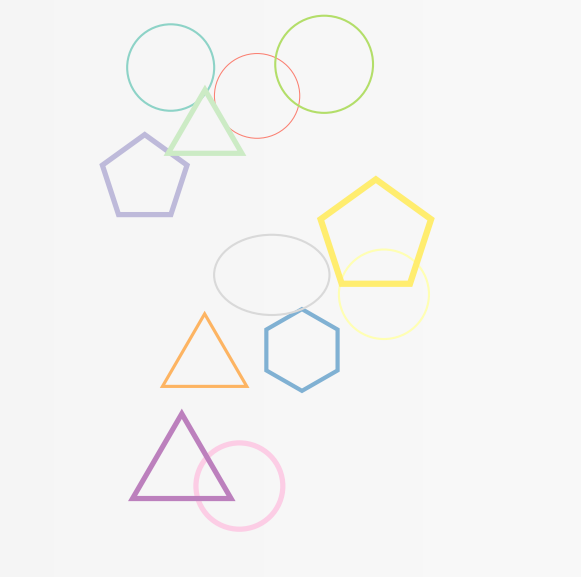[{"shape": "circle", "thickness": 1, "radius": 0.37, "center": [0.294, 0.882]}, {"shape": "circle", "thickness": 1, "radius": 0.39, "center": [0.661, 0.49]}, {"shape": "pentagon", "thickness": 2.5, "radius": 0.38, "center": [0.249, 0.689]}, {"shape": "circle", "thickness": 0.5, "radius": 0.37, "center": [0.442, 0.833]}, {"shape": "hexagon", "thickness": 2, "radius": 0.35, "center": [0.52, 0.393]}, {"shape": "triangle", "thickness": 1.5, "radius": 0.42, "center": [0.352, 0.372]}, {"shape": "circle", "thickness": 1, "radius": 0.42, "center": [0.558, 0.888]}, {"shape": "circle", "thickness": 2.5, "radius": 0.37, "center": [0.412, 0.157]}, {"shape": "oval", "thickness": 1, "radius": 0.5, "center": [0.468, 0.523]}, {"shape": "triangle", "thickness": 2.5, "radius": 0.49, "center": [0.313, 0.185]}, {"shape": "triangle", "thickness": 2.5, "radius": 0.37, "center": [0.353, 0.77]}, {"shape": "pentagon", "thickness": 3, "radius": 0.5, "center": [0.647, 0.589]}]